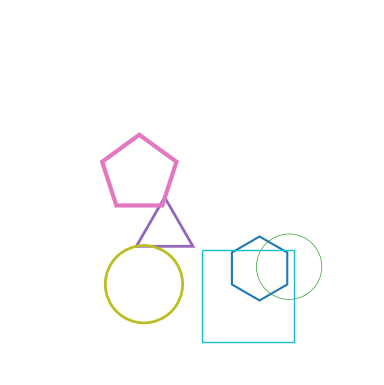[{"shape": "hexagon", "thickness": 1.5, "radius": 0.42, "center": [0.674, 0.303]}, {"shape": "circle", "thickness": 0.5, "radius": 0.42, "center": [0.751, 0.307]}, {"shape": "triangle", "thickness": 2, "radius": 0.42, "center": [0.428, 0.403]}, {"shape": "pentagon", "thickness": 3, "radius": 0.51, "center": [0.362, 0.548]}, {"shape": "circle", "thickness": 2, "radius": 0.5, "center": [0.374, 0.262]}, {"shape": "square", "thickness": 1, "radius": 0.6, "center": [0.644, 0.232]}]